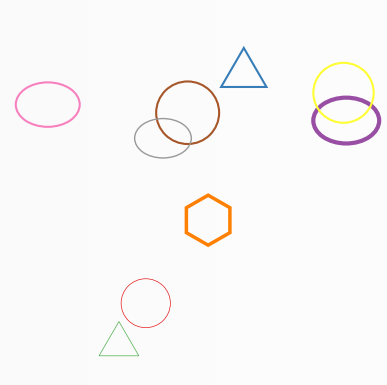[{"shape": "circle", "thickness": 0.5, "radius": 0.32, "center": [0.376, 0.212]}, {"shape": "triangle", "thickness": 1.5, "radius": 0.34, "center": [0.629, 0.808]}, {"shape": "triangle", "thickness": 0.5, "radius": 0.3, "center": [0.307, 0.105]}, {"shape": "oval", "thickness": 3, "radius": 0.43, "center": [0.894, 0.687]}, {"shape": "hexagon", "thickness": 2.5, "radius": 0.32, "center": [0.537, 0.428]}, {"shape": "circle", "thickness": 1.5, "radius": 0.39, "center": [0.887, 0.759]}, {"shape": "circle", "thickness": 1.5, "radius": 0.41, "center": [0.484, 0.707]}, {"shape": "oval", "thickness": 1.5, "radius": 0.41, "center": [0.123, 0.728]}, {"shape": "oval", "thickness": 1, "radius": 0.37, "center": [0.421, 0.641]}]